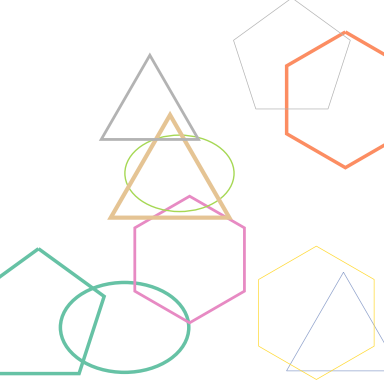[{"shape": "oval", "thickness": 2.5, "radius": 0.83, "center": [0.324, 0.15]}, {"shape": "pentagon", "thickness": 2.5, "radius": 0.9, "center": [0.1, 0.175]}, {"shape": "hexagon", "thickness": 2.5, "radius": 0.88, "center": [0.897, 0.741]}, {"shape": "triangle", "thickness": 0.5, "radius": 0.85, "center": [0.892, 0.122]}, {"shape": "hexagon", "thickness": 2, "radius": 0.82, "center": [0.493, 0.326]}, {"shape": "oval", "thickness": 1, "radius": 0.71, "center": [0.466, 0.55]}, {"shape": "hexagon", "thickness": 0.5, "radius": 0.87, "center": [0.822, 0.187]}, {"shape": "triangle", "thickness": 3, "radius": 0.89, "center": [0.442, 0.524]}, {"shape": "pentagon", "thickness": 0.5, "radius": 0.8, "center": [0.758, 0.846]}, {"shape": "triangle", "thickness": 2, "radius": 0.73, "center": [0.389, 0.711]}]